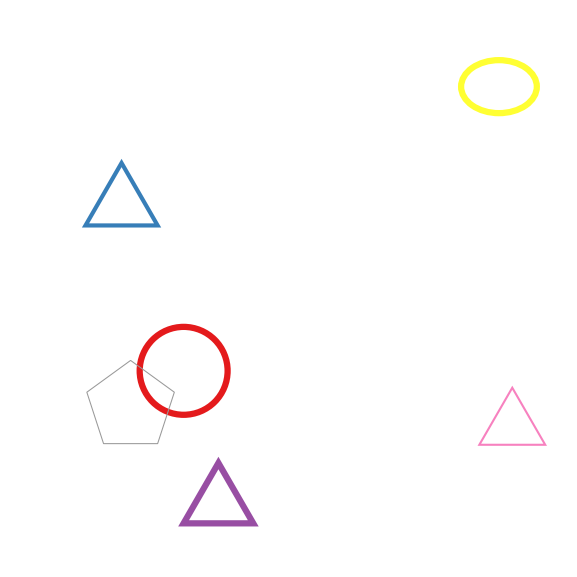[{"shape": "circle", "thickness": 3, "radius": 0.38, "center": [0.318, 0.357]}, {"shape": "triangle", "thickness": 2, "radius": 0.36, "center": [0.21, 0.645]}, {"shape": "triangle", "thickness": 3, "radius": 0.35, "center": [0.378, 0.128]}, {"shape": "oval", "thickness": 3, "radius": 0.33, "center": [0.864, 0.849]}, {"shape": "triangle", "thickness": 1, "radius": 0.33, "center": [0.887, 0.262]}, {"shape": "pentagon", "thickness": 0.5, "radius": 0.4, "center": [0.226, 0.295]}]